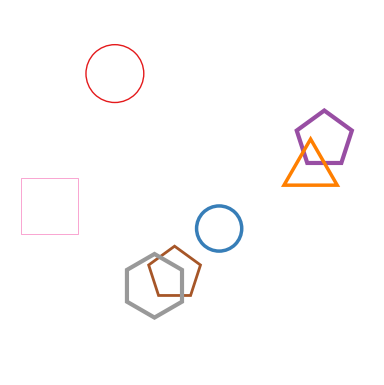[{"shape": "circle", "thickness": 1, "radius": 0.38, "center": [0.298, 0.809]}, {"shape": "circle", "thickness": 2.5, "radius": 0.29, "center": [0.569, 0.406]}, {"shape": "pentagon", "thickness": 3, "radius": 0.38, "center": [0.842, 0.638]}, {"shape": "triangle", "thickness": 2.5, "radius": 0.4, "center": [0.807, 0.559]}, {"shape": "pentagon", "thickness": 2, "radius": 0.35, "center": [0.453, 0.29]}, {"shape": "square", "thickness": 0.5, "radius": 0.37, "center": [0.129, 0.465]}, {"shape": "hexagon", "thickness": 3, "radius": 0.41, "center": [0.401, 0.258]}]